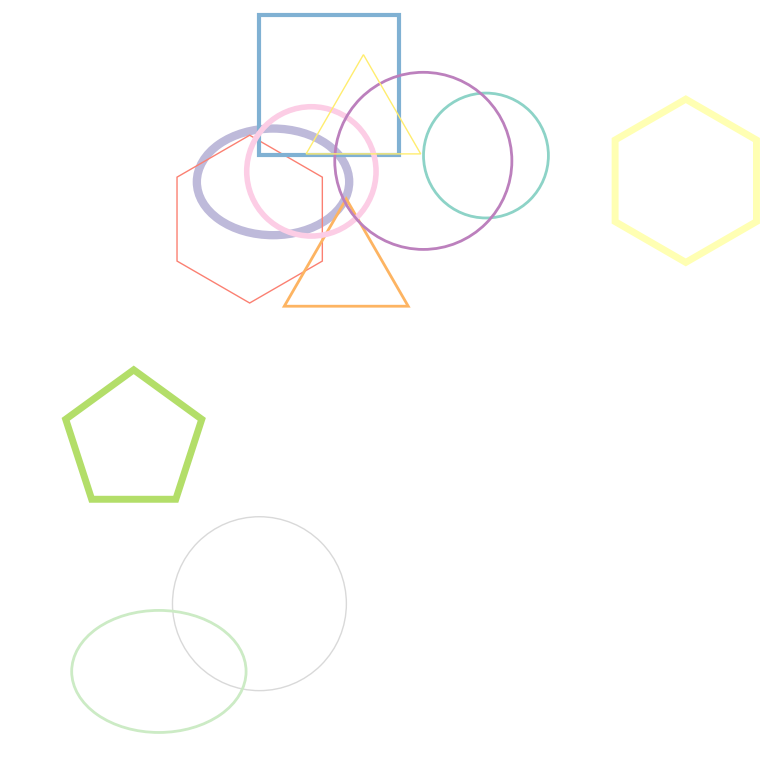[{"shape": "circle", "thickness": 1, "radius": 0.41, "center": [0.631, 0.798]}, {"shape": "hexagon", "thickness": 2.5, "radius": 0.53, "center": [0.891, 0.765]}, {"shape": "oval", "thickness": 3, "radius": 0.49, "center": [0.355, 0.764]}, {"shape": "hexagon", "thickness": 0.5, "radius": 0.54, "center": [0.324, 0.715]}, {"shape": "square", "thickness": 1.5, "radius": 0.45, "center": [0.428, 0.89]}, {"shape": "triangle", "thickness": 1, "radius": 0.46, "center": [0.45, 0.649]}, {"shape": "pentagon", "thickness": 2.5, "radius": 0.46, "center": [0.174, 0.427]}, {"shape": "circle", "thickness": 2, "radius": 0.42, "center": [0.404, 0.777]}, {"shape": "circle", "thickness": 0.5, "radius": 0.56, "center": [0.337, 0.216]}, {"shape": "circle", "thickness": 1, "radius": 0.58, "center": [0.55, 0.791]}, {"shape": "oval", "thickness": 1, "radius": 0.57, "center": [0.206, 0.128]}, {"shape": "triangle", "thickness": 0.5, "radius": 0.43, "center": [0.472, 0.843]}]